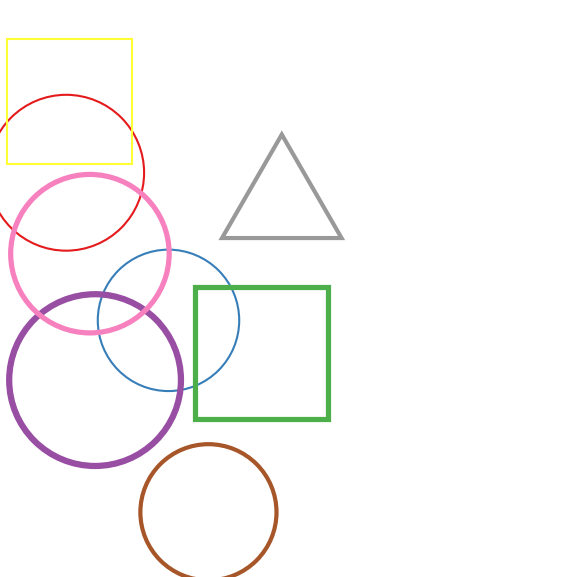[{"shape": "circle", "thickness": 1, "radius": 0.67, "center": [0.115, 0.7]}, {"shape": "circle", "thickness": 1, "radius": 0.61, "center": [0.292, 0.444]}, {"shape": "square", "thickness": 2.5, "radius": 0.57, "center": [0.453, 0.388]}, {"shape": "circle", "thickness": 3, "radius": 0.74, "center": [0.165, 0.341]}, {"shape": "square", "thickness": 1, "radius": 0.54, "center": [0.121, 0.823]}, {"shape": "circle", "thickness": 2, "radius": 0.59, "center": [0.361, 0.112]}, {"shape": "circle", "thickness": 2.5, "radius": 0.69, "center": [0.156, 0.56]}, {"shape": "triangle", "thickness": 2, "radius": 0.6, "center": [0.488, 0.647]}]